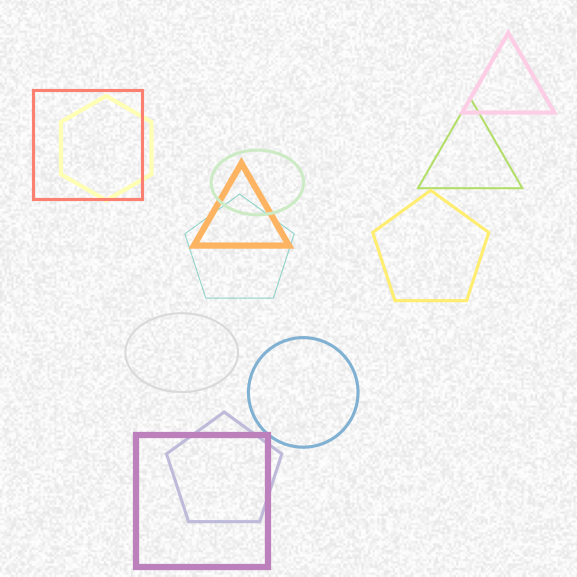[{"shape": "pentagon", "thickness": 0.5, "radius": 0.5, "center": [0.415, 0.563]}, {"shape": "hexagon", "thickness": 2, "radius": 0.45, "center": [0.184, 0.743]}, {"shape": "pentagon", "thickness": 1.5, "radius": 0.52, "center": [0.388, 0.181]}, {"shape": "square", "thickness": 1.5, "radius": 0.47, "center": [0.151, 0.749]}, {"shape": "circle", "thickness": 1.5, "radius": 0.47, "center": [0.525, 0.32]}, {"shape": "triangle", "thickness": 3, "radius": 0.48, "center": [0.418, 0.621]}, {"shape": "triangle", "thickness": 1, "radius": 0.52, "center": [0.814, 0.725]}, {"shape": "triangle", "thickness": 2, "radius": 0.46, "center": [0.88, 0.85]}, {"shape": "oval", "thickness": 1, "radius": 0.49, "center": [0.315, 0.388]}, {"shape": "square", "thickness": 3, "radius": 0.57, "center": [0.349, 0.131]}, {"shape": "oval", "thickness": 1.5, "radius": 0.4, "center": [0.446, 0.683]}, {"shape": "pentagon", "thickness": 1.5, "radius": 0.53, "center": [0.746, 0.564]}]